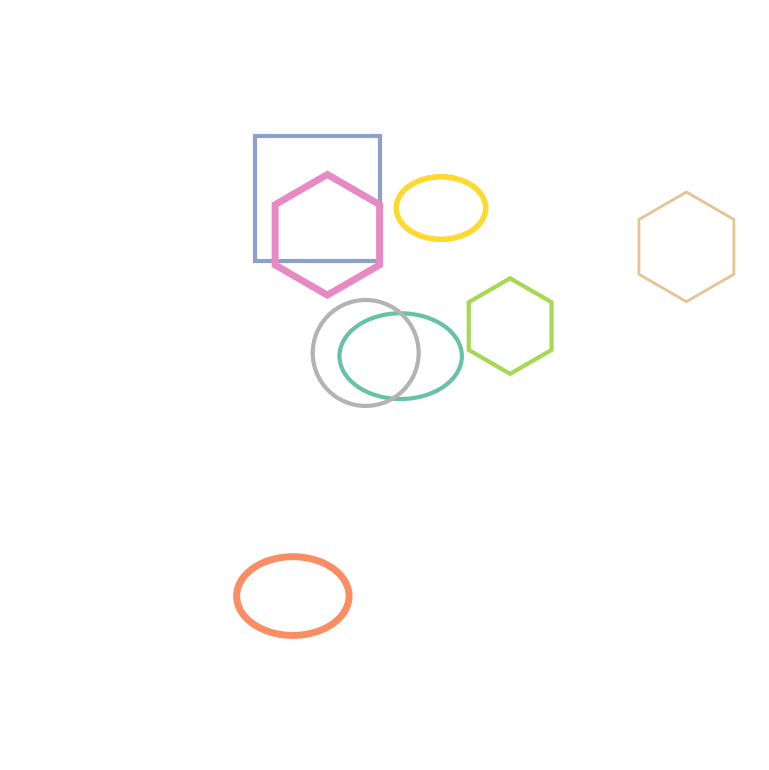[{"shape": "oval", "thickness": 1.5, "radius": 0.4, "center": [0.52, 0.537]}, {"shape": "oval", "thickness": 2.5, "radius": 0.37, "center": [0.38, 0.226]}, {"shape": "square", "thickness": 1.5, "radius": 0.41, "center": [0.412, 0.742]}, {"shape": "hexagon", "thickness": 2.5, "radius": 0.39, "center": [0.425, 0.695]}, {"shape": "hexagon", "thickness": 1.5, "radius": 0.31, "center": [0.663, 0.577]}, {"shape": "oval", "thickness": 2, "radius": 0.29, "center": [0.573, 0.73]}, {"shape": "hexagon", "thickness": 1, "radius": 0.36, "center": [0.891, 0.679]}, {"shape": "circle", "thickness": 1.5, "radius": 0.34, "center": [0.475, 0.542]}]